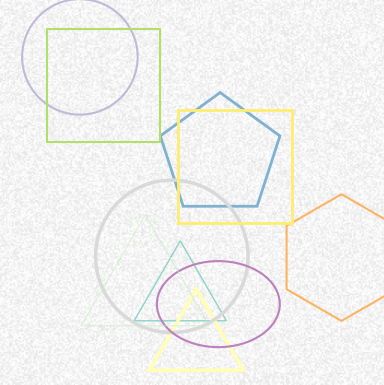[{"shape": "triangle", "thickness": 1, "radius": 0.69, "center": [0.468, 0.236]}, {"shape": "triangle", "thickness": 2.5, "radius": 0.7, "center": [0.51, 0.108]}, {"shape": "circle", "thickness": 1.5, "radius": 0.75, "center": [0.208, 0.852]}, {"shape": "pentagon", "thickness": 2, "radius": 0.82, "center": [0.572, 0.596]}, {"shape": "hexagon", "thickness": 1.5, "radius": 0.82, "center": [0.887, 0.331]}, {"shape": "square", "thickness": 1.5, "radius": 0.74, "center": [0.269, 0.778]}, {"shape": "circle", "thickness": 2.5, "radius": 0.99, "center": [0.446, 0.334]}, {"shape": "oval", "thickness": 1.5, "radius": 0.8, "center": [0.567, 0.21]}, {"shape": "triangle", "thickness": 0.5, "radius": 0.96, "center": [0.377, 0.25]}, {"shape": "square", "thickness": 2, "radius": 0.74, "center": [0.61, 0.567]}]